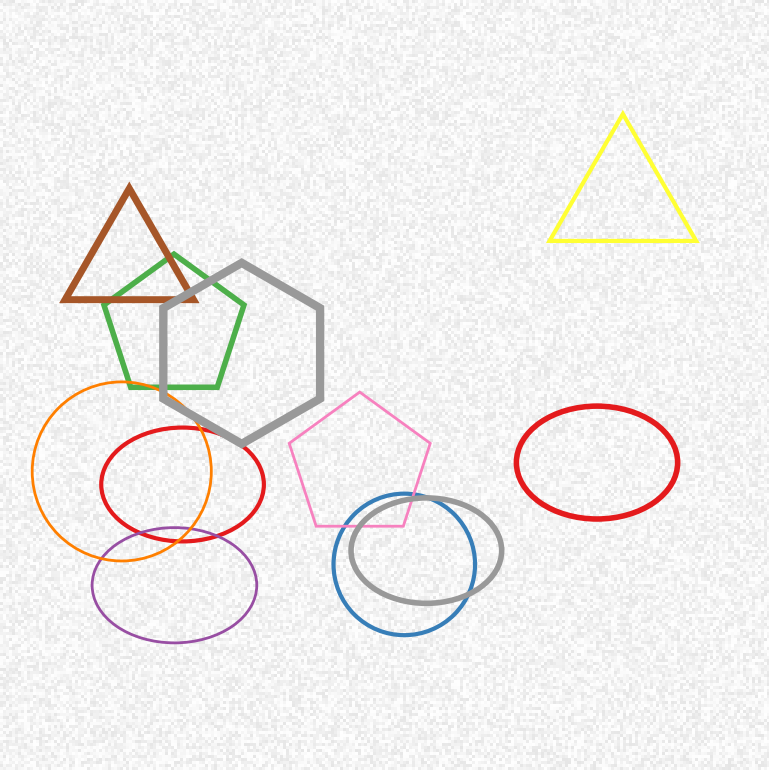[{"shape": "oval", "thickness": 2, "radius": 0.52, "center": [0.775, 0.399]}, {"shape": "oval", "thickness": 1.5, "radius": 0.53, "center": [0.237, 0.371]}, {"shape": "circle", "thickness": 1.5, "radius": 0.46, "center": [0.525, 0.267]}, {"shape": "pentagon", "thickness": 2, "radius": 0.48, "center": [0.226, 0.574]}, {"shape": "oval", "thickness": 1, "radius": 0.53, "center": [0.227, 0.24]}, {"shape": "circle", "thickness": 1, "radius": 0.58, "center": [0.158, 0.388]}, {"shape": "triangle", "thickness": 1.5, "radius": 0.55, "center": [0.809, 0.742]}, {"shape": "triangle", "thickness": 2.5, "radius": 0.48, "center": [0.168, 0.659]}, {"shape": "pentagon", "thickness": 1, "radius": 0.48, "center": [0.467, 0.395]}, {"shape": "hexagon", "thickness": 3, "radius": 0.59, "center": [0.314, 0.541]}, {"shape": "oval", "thickness": 2, "radius": 0.49, "center": [0.554, 0.285]}]